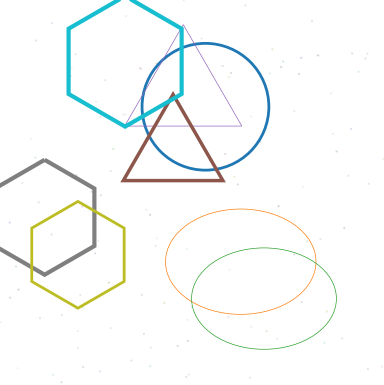[{"shape": "circle", "thickness": 2, "radius": 0.82, "center": [0.534, 0.723]}, {"shape": "oval", "thickness": 0.5, "radius": 0.98, "center": [0.625, 0.32]}, {"shape": "oval", "thickness": 0.5, "radius": 0.94, "center": [0.686, 0.224]}, {"shape": "triangle", "thickness": 0.5, "radius": 0.88, "center": [0.476, 0.76]}, {"shape": "triangle", "thickness": 2.5, "radius": 0.75, "center": [0.45, 0.606]}, {"shape": "hexagon", "thickness": 3, "radius": 0.75, "center": [0.116, 0.436]}, {"shape": "hexagon", "thickness": 2, "radius": 0.69, "center": [0.202, 0.338]}, {"shape": "hexagon", "thickness": 3, "radius": 0.85, "center": [0.325, 0.841]}]